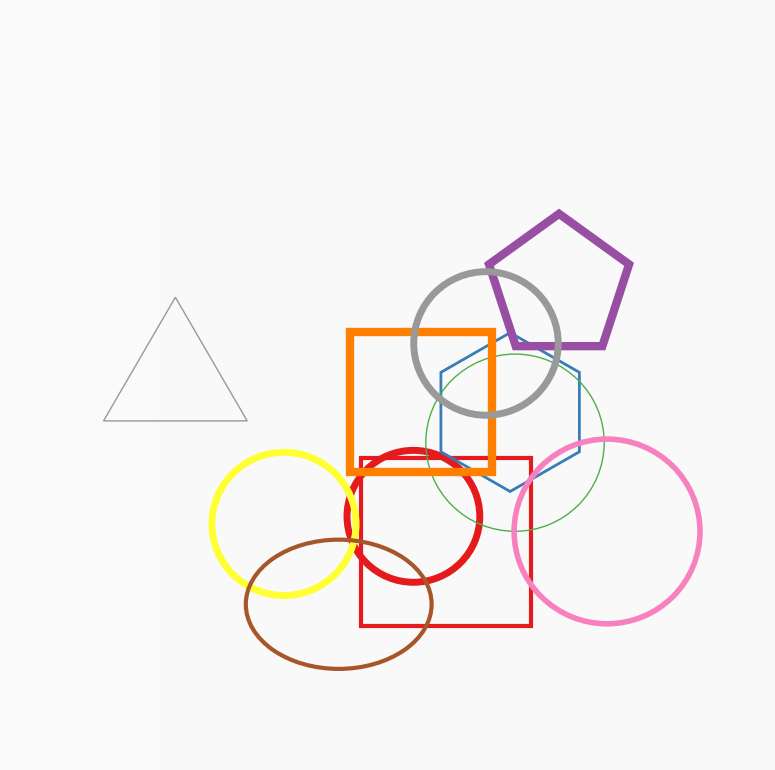[{"shape": "square", "thickness": 1.5, "radius": 0.55, "center": [0.575, 0.296]}, {"shape": "circle", "thickness": 2.5, "radius": 0.43, "center": [0.533, 0.329]}, {"shape": "hexagon", "thickness": 1, "radius": 0.52, "center": [0.658, 0.465]}, {"shape": "circle", "thickness": 0.5, "radius": 0.58, "center": [0.665, 0.425]}, {"shape": "pentagon", "thickness": 3, "radius": 0.48, "center": [0.721, 0.627]}, {"shape": "square", "thickness": 3, "radius": 0.46, "center": [0.543, 0.478]}, {"shape": "circle", "thickness": 2.5, "radius": 0.46, "center": [0.366, 0.32]}, {"shape": "oval", "thickness": 1.5, "radius": 0.6, "center": [0.437, 0.215]}, {"shape": "circle", "thickness": 2, "radius": 0.6, "center": [0.783, 0.31]}, {"shape": "circle", "thickness": 2.5, "radius": 0.47, "center": [0.627, 0.554]}, {"shape": "triangle", "thickness": 0.5, "radius": 0.54, "center": [0.226, 0.507]}]